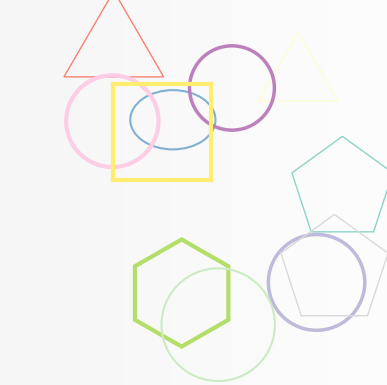[{"shape": "pentagon", "thickness": 1, "radius": 0.68, "center": [0.884, 0.509]}, {"shape": "triangle", "thickness": 0.5, "radius": 0.59, "center": [0.769, 0.797]}, {"shape": "circle", "thickness": 2.5, "radius": 0.62, "center": [0.817, 0.267]}, {"shape": "triangle", "thickness": 1, "radius": 0.74, "center": [0.294, 0.875]}, {"shape": "oval", "thickness": 1.5, "radius": 0.55, "center": [0.446, 0.689]}, {"shape": "hexagon", "thickness": 3, "radius": 0.7, "center": [0.469, 0.239]}, {"shape": "circle", "thickness": 3, "radius": 0.6, "center": [0.29, 0.685]}, {"shape": "pentagon", "thickness": 1, "radius": 0.73, "center": [0.863, 0.298]}, {"shape": "circle", "thickness": 2.5, "radius": 0.55, "center": [0.599, 0.771]}, {"shape": "circle", "thickness": 1.5, "radius": 0.73, "center": [0.563, 0.157]}, {"shape": "square", "thickness": 3, "radius": 0.63, "center": [0.418, 0.657]}]